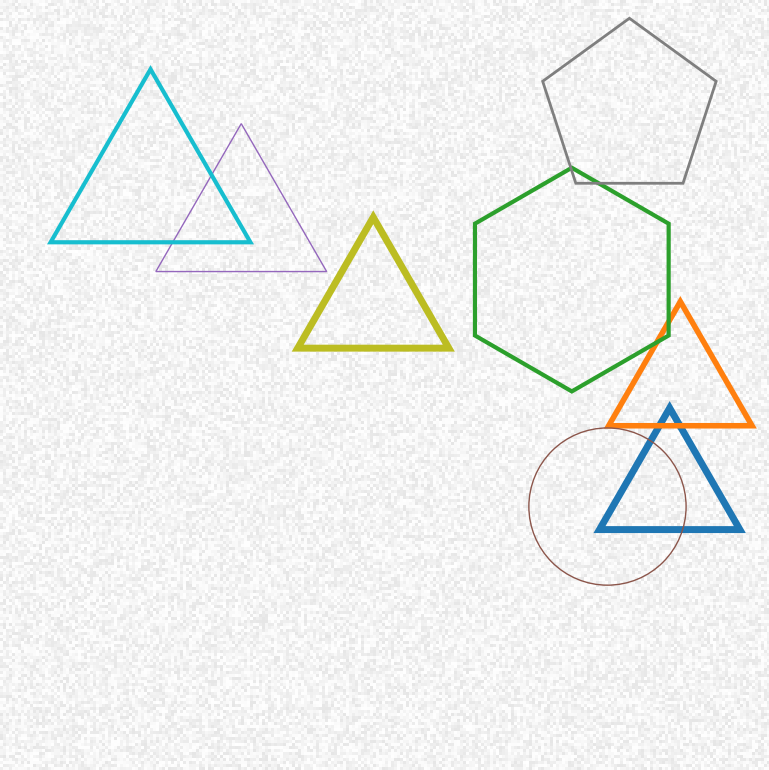[{"shape": "triangle", "thickness": 2.5, "radius": 0.53, "center": [0.87, 0.365]}, {"shape": "triangle", "thickness": 2, "radius": 0.54, "center": [0.884, 0.501]}, {"shape": "hexagon", "thickness": 1.5, "radius": 0.73, "center": [0.743, 0.637]}, {"shape": "triangle", "thickness": 0.5, "radius": 0.64, "center": [0.313, 0.711]}, {"shape": "circle", "thickness": 0.5, "radius": 0.51, "center": [0.789, 0.342]}, {"shape": "pentagon", "thickness": 1, "radius": 0.59, "center": [0.817, 0.858]}, {"shape": "triangle", "thickness": 2.5, "radius": 0.57, "center": [0.485, 0.605]}, {"shape": "triangle", "thickness": 1.5, "radius": 0.75, "center": [0.195, 0.76]}]